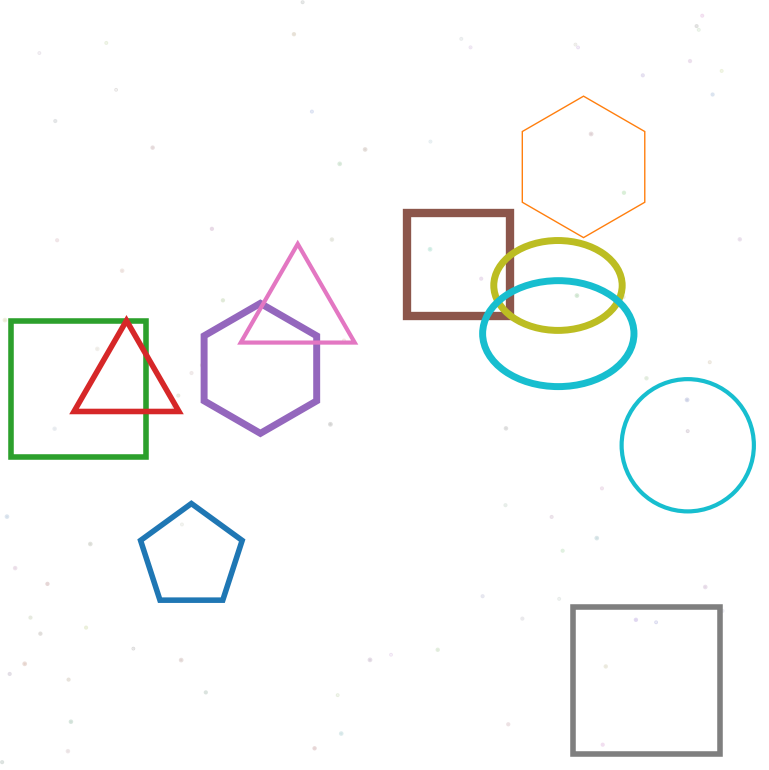[{"shape": "pentagon", "thickness": 2, "radius": 0.35, "center": [0.249, 0.277]}, {"shape": "hexagon", "thickness": 0.5, "radius": 0.46, "center": [0.758, 0.783]}, {"shape": "square", "thickness": 2, "radius": 0.44, "center": [0.102, 0.495]}, {"shape": "triangle", "thickness": 2, "radius": 0.39, "center": [0.164, 0.505]}, {"shape": "hexagon", "thickness": 2.5, "radius": 0.42, "center": [0.338, 0.522]}, {"shape": "square", "thickness": 3, "radius": 0.33, "center": [0.595, 0.656]}, {"shape": "triangle", "thickness": 1.5, "radius": 0.43, "center": [0.387, 0.598]}, {"shape": "square", "thickness": 2, "radius": 0.48, "center": [0.84, 0.116]}, {"shape": "oval", "thickness": 2.5, "radius": 0.42, "center": [0.725, 0.629]}, {"shape": "circle", "thickness": 1.5, "radius": 0.43, "center": [0.893, 0.422]}, {"shape": "oval", "thickness": 2.5, "radius": 0.49, "center": [0.725, 0.567]}]